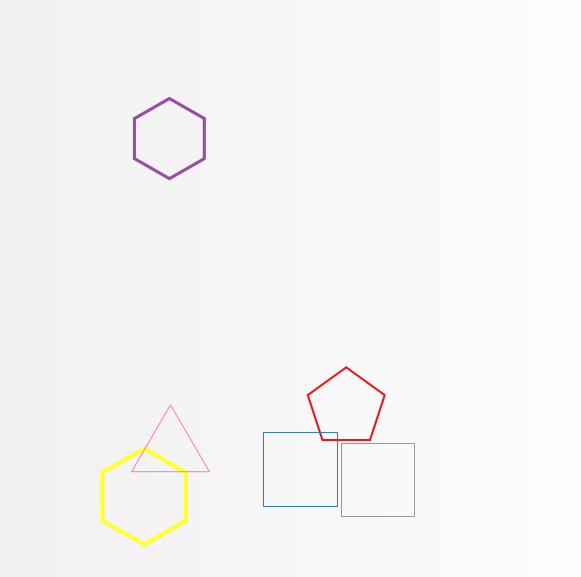[{"shape": "pentagon", "thickness": 1, "radius": 0.35, "center": [0.596, 0.294]}, {"shape": "square", "thickness": 0.5, "radius": 0.32, "center": [0.516, 0.188]}, {"shape": "hexagon", "thickness": 1.5, "radius": 0.35, "center": [0.291, 0.759]}, {"shape": "hexagon", "thickness": 2, "radius": 0.42, "center": [0.248, 0.139]}, {"shape": "triangle", "thickness": 0.5, "radius": 0.39, "center": [0.293, 0.221]}, {"shape": "square", "thickness": 0.5, "radius": 0.32, "center": [0.65, 0.169]}]